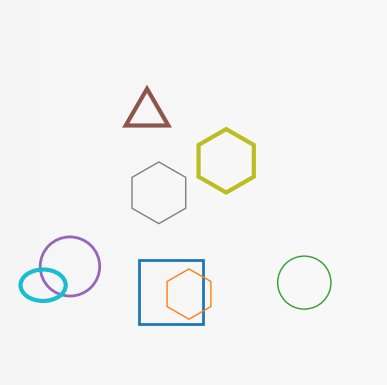[{"shape": "square", "thickness": 2, "radius": 0.41, "center": [0.441, 0.241]}, {"shape": "hexagon", "thickness": 1, "radius": 0.33, "center": [0.488, 0.236]}, {"shape": "circle", "thickness": 1, "radius": 0.34, "center": [0.785, 0.266]}, {"shape": "circle", "thickness": 2, "radius": 0.38, "center": [0.181, 0.308]}, {"shape": "triangle", "thickness": 3, "radius": 0.32, "center": [0.379, 0.706]}, {"shape": "hexagon", "thickness": 1, "radius": 0.4, "center": [0.41, 0.499]}, {"shape": "hexagon", "thickness": 3, "radius": 0.41, "center": [0.584, 0.582]}, {"shape": "oval", "thickness": 3, "radius": 0.29, "center": [0.111, 0.259]}]